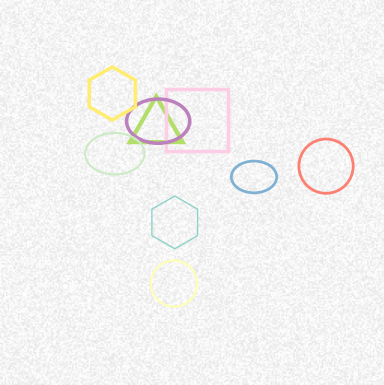[{"shape": "hexagon", "thickness": 1, "radius": 0.34, "center": [0.454, 0.422]}, {"shape": "circle", "thickness": 1.5, "radius": 0.3, "center": [0.452, 0.263]}, {"shape": "circle", "thickness": 2, "radius": 0.35, "center": [0.847, 0.568]}, {"shape": "oval", "thickness": 2, "radius": 0.29, "center": [0.66, 0.54]}, {"shape": "triangle", "thickness": 3, "radius": 0.4, "center": [0.406, 0.67]}, {"shape": "square", "thickness": 2.5, "radius": 0.4, "center": [0.511, 0.689]}, {"shape": "oval", "thickness": 2.5, "radius": 0.41, "center": [0.411, 0.685]}, {"shape": "oval", "thickness": 1.5, "radius": 0.39, "center": [0.298, 0.601]}, {"shape": "hexagon", "thickness": 2.5, "radius": 0.35, "center": [0.292, 0.757]}]